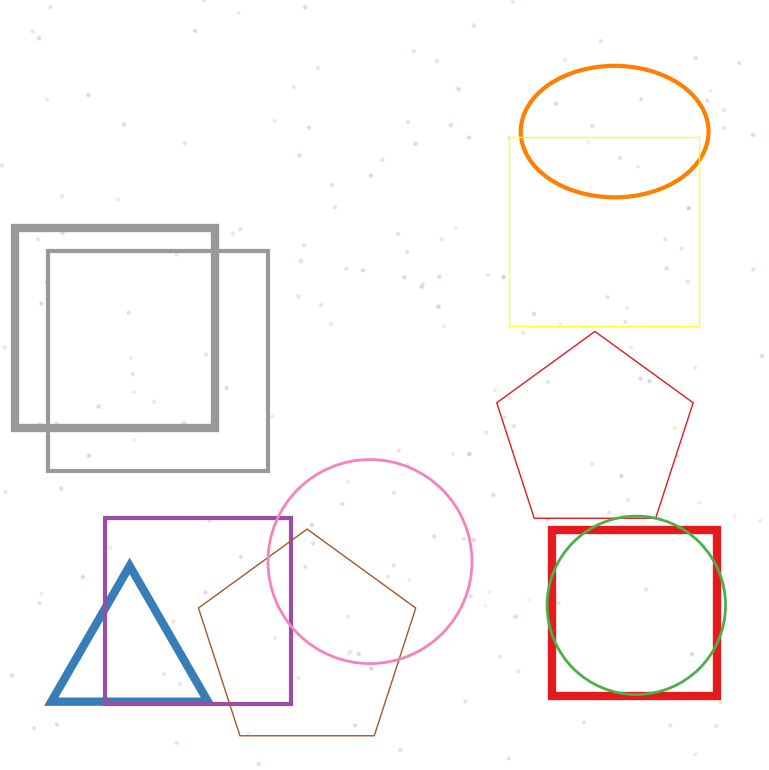[{"shape": "square", "thickness": 3, "radius": 0.54, "center": [0.824, 0.204]}, {"shape": "pentagon", "thickness": 0.5, "radius": 0.67, "center": [0.773, 0.435]}, {"shape": "triangle", "thickness": 3, "radius": 0.59, "center": [0.168, 0.148]}, {"shape": "circle", "thickness": 1, "radius": 0.58, "center": [0.826, 0.214]}, {"shape": "square", "thickness": 1.5, "radius": 0.6, "center": [0.257, 0.206]}, {"shape": "oval", "thickness": 1.5, "radius": 0.61, "center": [0.798, 0.829]}, {"shape": "square", "thickness": 0.5, "radius": 0.62, "center": [0.785, 0.699]}, {"shape": "pentagon", "thickness": 0.5, "radius": 0.74, "center": [0.399, 0.164]}, {"shape": "circle", "thickness": 1, "radius": 0.66, "center": [0.48, 0.271]}, {"shape": "square", "thickness": 1.5, "radius": 0.71, "center": [0.205, 0.531]}, {"shape": "square", "thickness": 3, "radius": 0.65, "center": [0.149, 0.574]}]